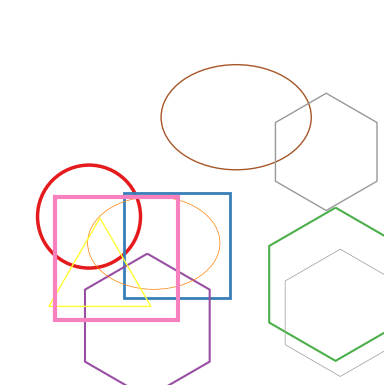[{"shape": "circle", "thickness": 2.5, "radius": 0.67, "center": [0.231, 0.437]}, {"shape": "square", "thickness": 2, "radius": 0.69, "center": [0.459, 0.362]}, {"shape": "hexagon", "thickness": 1.5, "radius": 1.0, "center": [0.872, 0.262]}, {"shape": "hexagon", "thickness": 1.5, "radius": 0.93, "center": [0.383, 0.154]}, {"shape": "oval", "thickness": 0.5, "radius": 0.86, "center": [0.399, 0.369]}, {"shape": "triangle", "thickness": 1, "radius": 0.76, "center": [0.26, 0.281]}, {"shape": "oval", "thickness": 1, "radius": 0.98, "center": [0.613, 0.696]}, {"shape": "square", "thickness": 3, "radius": 0.8, "center": [0.302, 0.329]}, {"shape": "hexagon", "thickness": 1, "radius": 0.76, "center": [0.847, 0.606]}, {"shape": "hexagon", "thickness": 0.5, "radius": 0.83, "center": [0.884, 0.187]}]